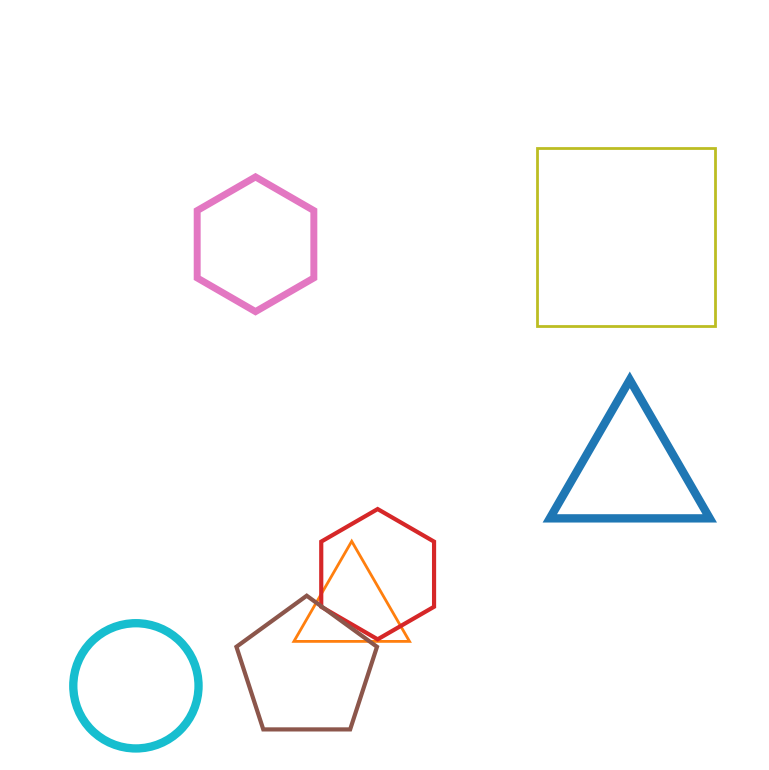[{"shape": "triangle", "thickness": 3, "radius": 0.6, "center": [0.818, 0.387]}, {"shape": "triangle", "thickness": 1, "radius": 0.43, "center": [0.457, 0.21]}, {"shape": "hexagon", "thickness": 1.5, "radius": 0.42, "center": [0.49, 0.254]}, {"shape": "pentagon", "thickness": 1.5, "radius": 0.48, "center": [0.398, 0.13]}, {"shape": "hexagon", "thickness": 2.5, "radius": 0.44, "center": [0.332, 0.683]}, {"shape": "square", "thickness": 1, "radius": 0.58, "center": [0.813, 0.693]}, {"shape": "circle", "thickness": 3, "radius": 0.41, "center": [0.177, 0.109]}]